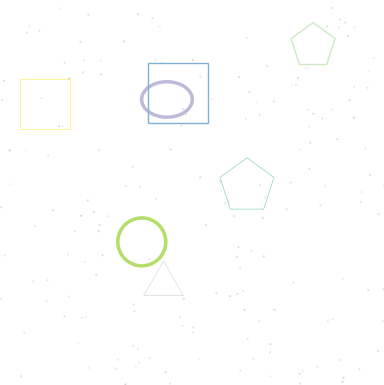[{"shape": "pentagon", "thickness": 0.5, "radius": 0.37, "center": [0.642, 0.516]}, {"shape": "oval", "thickness": 2.5, "radius": 0.33, "center": [0.434, 0.742]}, {"shape": "square", "thickness": 1, "radius": 0.39, "center": [0.463, 0.759]}, {"shape": "circle", "thickness": 2.5, "radius": 0.31, "center": [0.368, 0.372]}, {"shape": "triangle", "thickness": 0.5, "radius": 0.3, "center": [0.425, 0.262]}, {"shape": "pentagon", "thickness": 1, "radius": 0.3, "center": [0.813, 0.881]}, {"shape": "square", "thickness": 0.5, "radius": 0.32, "center": [0.116, 0.73]}]